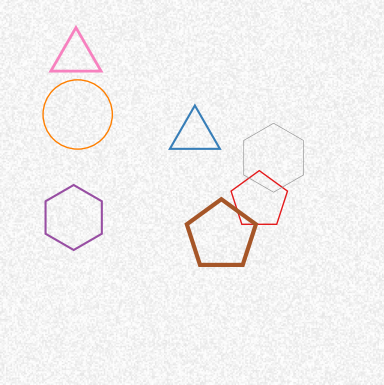[{"shape": "pentagon", "thickness": 1, "radius": 0.39, "center": [0.673, 0.48]}, {"shape": "triangle", "thickness": 1.5, "radius": 0.38, "center": [0.506, 0.651]}, {"shape": "hexagon", "thickness": 1.5, "radius": 0.42, "center": [0.191, 0.435]}, {"shape": "circle", "thickness": 1, "radius": 0.45, "center": [0.202, 0.703]}, {"shape": "pentagon", "thickness": 3, "radius": 0.47, "center": [0.575, 0.388]}, {"shape": "triangle", "thickness": 2, "radius": 0.38, "center": [0.197, 0.853]}, {"shape": "hexagon", "thickness": 0.5, "radius": 0.45, "center": [0.711, 0.59]}]